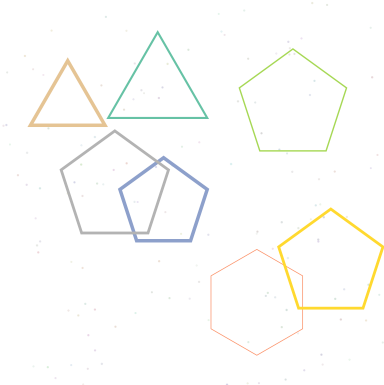[{"shape": "triangle", "thickness": 1.5, "radius": 0.74, "center": [0.41, 0.768]}, {"shape": "hexagon", "thickness": 0.5, "radius": 0.69, "center": [0.667, 0.215]}, {"shape": "pentagon", "thickness": 2.5, "radius": 0.6, "center": [0.425, 0.471]}, {"shape": "pentagon", "thickness": 1, "radius": 0.73, "center": [0.761, 0.726]}, {"shape": "pentagon", "thickness": 2, "radius": 0.71, "center": [0.859, 0.315]}, {"shape": "triangle", "thickness": 2.5, "radius": 0.56, "center": [0.176, 0.73]}, {"shape": "pentagon", "thickness": 2, "radius": 0.73, "center": [0.298, 0.513]}]